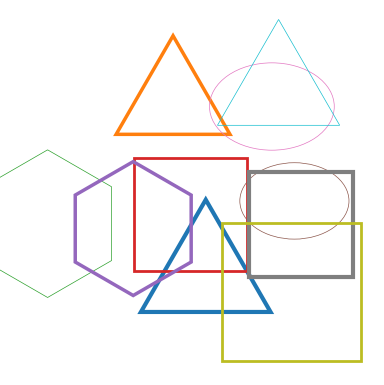[{"shape": "triangle", "thickness": 3, "radius": 0.97, "center": [0.534, 0.287]}, {"shape": "triangle", "thickness": 2.5, "radius": 0.85, "center": [0.449, 0.736]}, {"shape": "hexagon", "thickness": 0.5, "radius": 0.96, "center": [0.124, 0.419]}, {"shape": "square", "thickness": 2, "radius": 0.73, "center": [0.494, 0.443]}, {"shape": "hexagon", "thickness": 2.5, "radius": 0.87, "center": [0.346, 0.406]}, {"shape": "oval", "thickness": 0.5, "radius": 0.71, "center": [0.765, 0.478]}, {"shape": "oval", "thickness": 0.5, "radius": 0.81, "center": [0.706, 0.723]}, {"shape": "square", "thickness": 3, "radius": 0.68, "center": [0.782, 0.416]}, {"shape": "square", "thickness": 2, "radius": 0.9, "center": [0.757, 0.24]}, {"shape": "triangle", "thickness": 0.5, "radius": 0.92, "center": [0.724, 0.766]}]